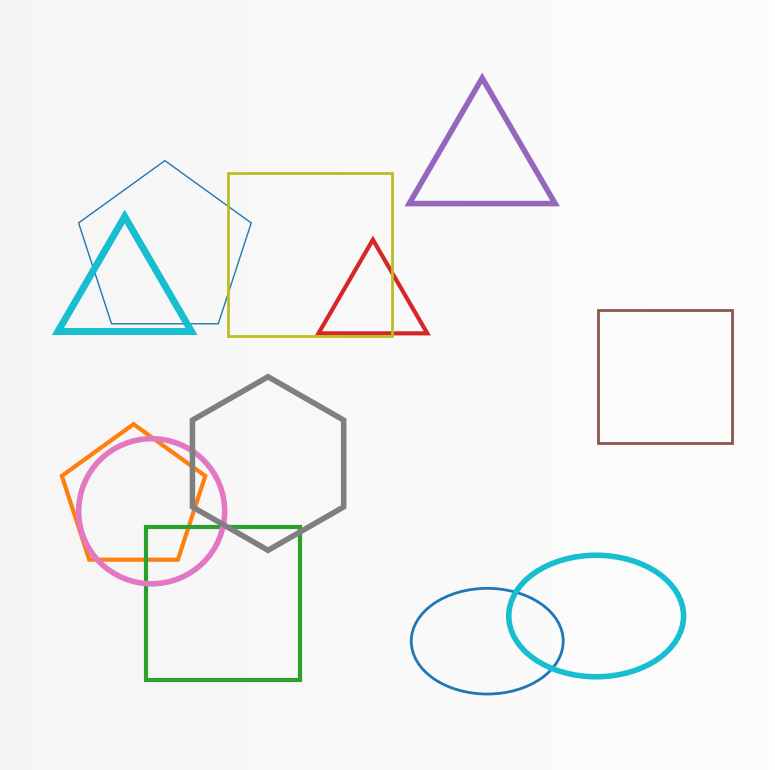[{"shape": "oval", "thickness": 1, "radius": 0.49, "center": [0.629, 0.167]}, {"shape": "pentagon", "thickness": 0.5, "radius": 0.59, "center": [0.213, 0.674]}, {"shape": "pentagon", "thickness": 1.5, "radius": 0.49, "center": [0.172, 0.352]}, {"shape": "square", "thickness": 1.5, "radius": 0.5, "center": [0.288, 0.217]}, {"shape": "triangle", "thickness": 1.5, "radius": 0.41, "center": [0.481, 0.608]}, {"shape": "triangle", "thickness": 2, "radius": 0.54, "center": [0.622, 0.79]}, {"shape": "square", "thickness": 1, "radius": 0.43, "center": [0.858, 0.511]}, {"shape": "circle", "thickness": 2, "radius": 0.47, "center": [0.196, 0.336]}, {"shape": "hexagon", "thickness": 2, "radius": 0.56, "center": [0.346, 0.398]}, {"shape": "square", "thickness": 1, "radius": 0.53, "center": [0.399, 0.669]}, {"shape": "triangle", "thickness": 2.5, "radius": 0.5, "center": [0.161, 0.619]}, {"shape": "oval", "thickness": 2, "radius": 0.56, "center": [0.769, 0.2]}]